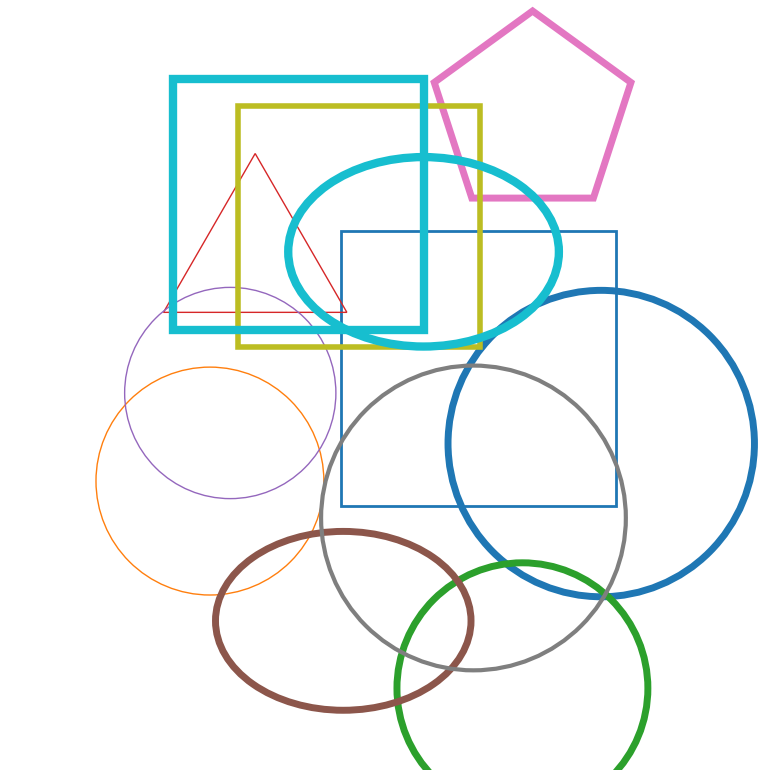[{"shape": "circle", "thickness": 2.5, "radius": 0.99, "center": [0.781, 0.424]}, {"shape": "square", "thickness": 1, "radius": 0.89, "center": [0.621, 0.521]}, {"shape": "circle", "thickness": 0.5, "radius": 0.74, "center": [0.273, 0.375]}, {"shape": "circle", "thickness": 2.5, "radius": 0.81, "center": [0.678, 0.106]}, {"shape": "triangle", "thickness": 0.5, "radius": 0.69, "center": [0.331, 0.663]}, {"shape": "circle", "thickness": 0.5, "radius": 0.69, "center": [0.299, 0.49]}, {"shape": "oval", "thickness": 2.5, "radius": 0.83, "center": [0.446, 0.194]}, {"shape": "pentagon", "thickness": 2.5, "radius": 0.67, "center": [0.692, 0.851]}, {"shape": "circle", "thickness": 1.5, "radius": 0.99, "center": [0.615, 0.327]}, {"shape": "square", "thickness": 2, "radius": 0.78, "center": [0.466, 0.706]}, {"shape": "square", "thickness": 3, "radius": 0.81, "center": [0.387, 0.735]}, {"shape": "oval", "thickness": 3, "radius": 0.88, "center": [0.55, 0.673]}]